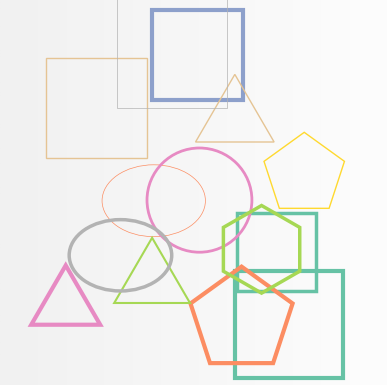[{"shape": "square", "thickness": 2.5, "radius": 0.51, "center": [0.714, 0.345]}, {"shape": "square", "thickness": 3, "radius": 0.7, "center": [0.745, 0.156]}, {"shape": "pentagon", "thickness": 3, "radius": 0.69, "center": [0.623, 0.169]}, {"shape": "oval", "thickness": 0.5, "radius": 0.67, "center": [0.397, 0.479]}, {"shape": "square", "thickness": 3, "radius": 0.58, "center": [0.51, 0.856]}, {"shape": "circle", "thickness": 2, "radius": 0.68, "center": [0.515, 0.48]}, {"shape": "triangle", "thickness": 3, "radius": 0.51, "center": [0.17, 0.208]}, {"shape": "hexagon", "thickness": 2.5, "radius": 0.57, "center": [0.675, 0.352]}, {"shape": "triangle", "thickness": 1.5, "radius": 0.56, "center": [0.393, 0.269]}, {"shape": "pentagon", "thickness": 1, "radius": 0.55, "center": [0.785, 0.547]}, {"shape": "square", "thickness": 1, "radius": 0.65, "center": [0.248, 0.72]}, {"shape": "triangle", "thickness": 1, "radius": 0.59, "center": [0.606, 0.69]}, {"shape": "square", "thickness": 0.5, "radius": 0.71, "center": [0.445, 0.86]}, {"shape": "oval", "thickness": 2.5, "radius": 0.66, "center": [0.311, 0.337]}]